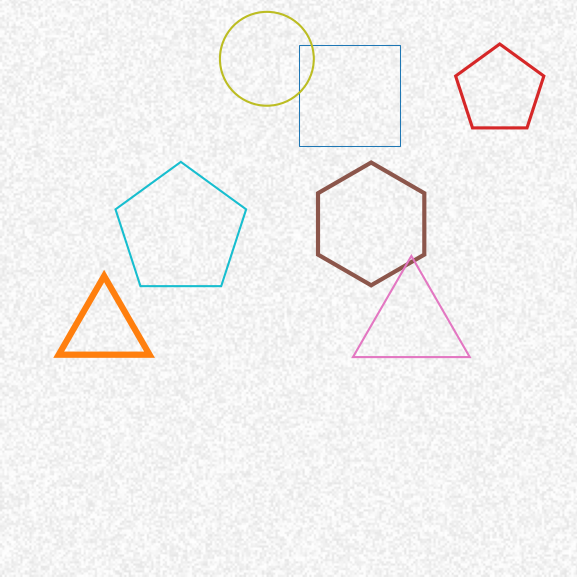[{"shape": "square", "thickness": 0.5, "radius": 0.44, "center": [0.605, 0.834]}, {"shape": "triangle", "thickness": 3, "radius": 0.45, "center": [0.18, 0.43]}, {"shape": "pentagon", "thickness": 1.5, "radius": 0.4, "center": [0.865, 0.843]}, {"shape": "hexagon", "thickness": 2, "radius": 0.53, "center": [0.643, 0.611]}, {"shape": "triangle", "thickness": 1, "radius": 0.58, "center": [0.712, 0.439]}, {"shape": "circle", "thickness": 1, "radius": 0.41, "center": [0.462, 0.897]}, {"shape": "pentagon", "thickness": 1, "radius": 0.59, "center": [0.313, 0.6]}]